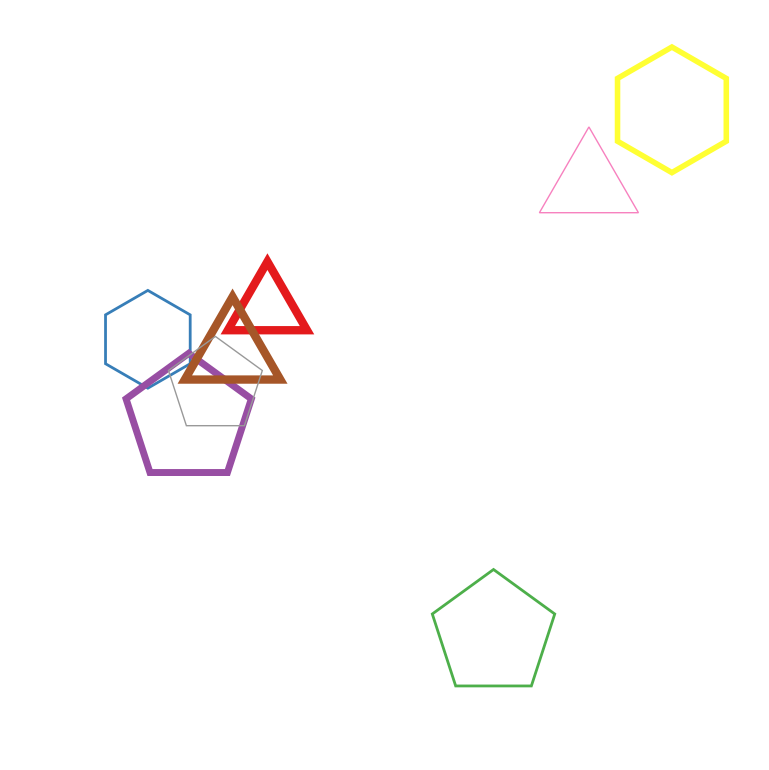[{"shape": "triangle", "thickness": 3, "radius": 0.3, "center": [0.347, 0.601]}, {"shape": "hexagon", "thickness": 1, "radius": 0.32, "center": [0.192, 0.559]}, {"shape": "pentagon", "thickness": 1, "radius": 0.42, "center": [0.641, 0.177]}, {"shape": "pentagon", "thickness": 2.5, "radius": 0.43, "center": [0.245, 0.456]}, {"shape": "hexagon", "thickness": 2, "radius": 0.41, "center": [0.873, 0.857]}, {"shape": "triangle", "thickness": 3, "radius": 0.36, "center": [0.302, 0.543]}, {"shape": "triangle", "thickness": 0.5, "radius": 0.37, "center": [0.765, 0.761]}, {"shape": "pentagon", "thickness": 0.5, "radius": 0.32, "center": [0.28, 0.499]}]